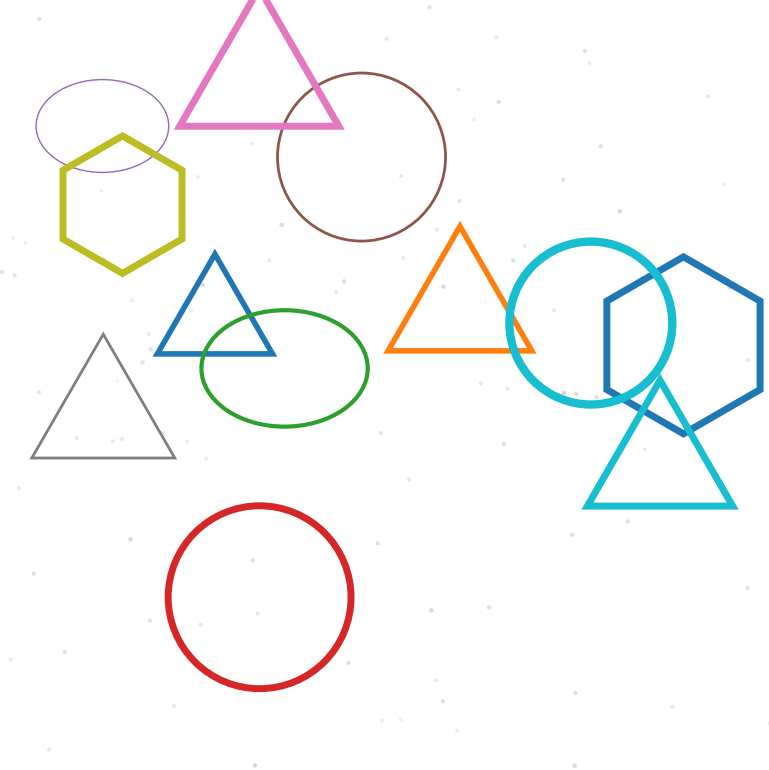[{"shape": "hexagon", "thickness": 2.5, "radius": 0.57, "center": [0.888, 0.552]}, {"shape": "triangle", "thickness": 2, "radius": 0.43, "center": [0.279, 0.584]}, {"shape": "triangle", "thickness": 2, "radius": 0.54, "center": [0.597, 0.598]}, {"shape": "oval", "thickness": 1.5, "radius": 0.54, "center": [0.37, 0.522]}, {"shape": "circle", "thickness": 2.5, "radius": 0.59, "center": [0.337, 0.224]}, {"shape": "oval", "thickness": 0.5, "radius": 0.43, "center": [0.133, 0.836]}, {"shape": "circle", "thickness": 1, "radius": 0.55, "center": [0.47, 0.796]}, {"shape": "triangle", "thickness": 2.5, "radius": 0.6, "center": [0.337, 0.896]}, {"shape": "triangle", "thickness": 1, "radius": 0.54, "center": [0.134, 0.459]}, {"shape": "hexagon", "thickness": 2.5, "radius": 0.45, "center": [0.159, 0.734]}, {"shape": "triangle", "thickness": 2.5, "radius": 0.54, "center": [0.857, 0.397]}, {"shape": "circle", "thickness": 3, "radius": 0.53, "center": [0.767, 0.58]}]